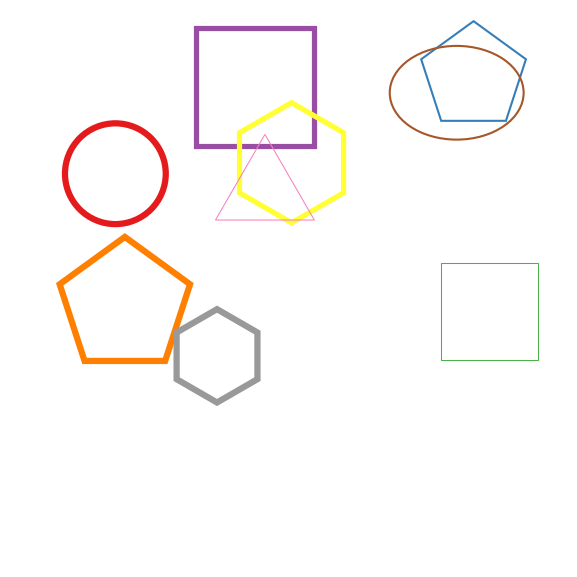[{"shape": "circle", "thickness": 3, "radius": 0.44, "center": [0.2, 0.698]}, {"shape": "pentagon", "thickness": 1, "radius": 0.48, "center": [0.82, 0.867]}, {"shape": "square", "thickness": 0.5, "radius": 0.42, "center": [0.848, 0.459]}, {"shape": "square", "thickness": 2.5, "radius": 0.51, "center": [0.441, 0.848]}, {"shape": "pentagon", "thickness": 3, "radius": 0.59, "center": [0.216, 0.47]}, {"shape": "hexagon", "thickness": 2.5, "radius": 0.52, "center": [0.505, 0.717]}, {"shape": "oval", "thickness": 1, "radius": 0.58, "center": [0.791, 0.839]}, {"shape": "triangle", "thickness": 0.5, "radius": 0.49, "center": [0.459, 0.668]}, {"shape": "hexagon", "thickness": 3, "radius": 0.4, "center": [0.376, 0.383]}]